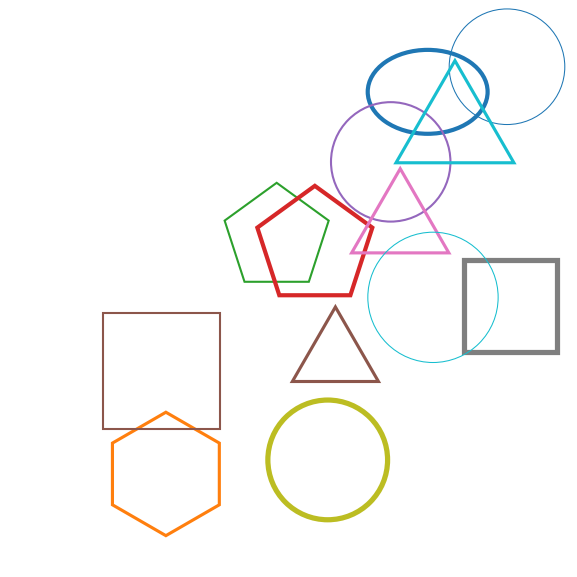[{"shape": "oval", "thickness": 2, "radius": 0.52, "center": [0.741, 0.84]}, {"shape": "circle", "thickness": 0.5, "radius": 0.5, "center": [0.878, 0.884]}, {"shape": "hexagon", "thickness": 1.5, "radius": 0.53, "center": [0.287, 0.178]}, {"shape": "pentagon", "thickness": 1, "radius": 0.47, "center": [0.479, 0.588]}, {"shape": "pentagon", "thickness": 2, "radius": 0.52, "center": [0.545, 0.573]}, {"shape": "circle", "thickness": 1, "radius": 0.52, "center": [0.677, 0.719]}, {"shape": "triangle", "thickness": 1.5, "radius": 0.43, "center": [0.581, 0.382]}, {"shape": "square", "thickness": 1, "radius": 0.5, "center": [0.28, 0.356]}, {"shape": "triangle", "thickness": 1.5, "radius": 0.49, "center": [0.693, 0.61]}, {"shape": "square", "thickness": 2.5, "radius": 0.4, "center": [0.884, 0.469]}, {"shape": "circle", "thickness": 2.5, "radius": 0.52, "center": [0.567, 0.203]}, {"shape": "triangle", "thickness": 1.5, "radius": 0.59, "center": [0.788, 0.776]}, {"shape": "circle", "thickness": 0.5, "radius": 0.56, "center": [0.75, 0.484]}]